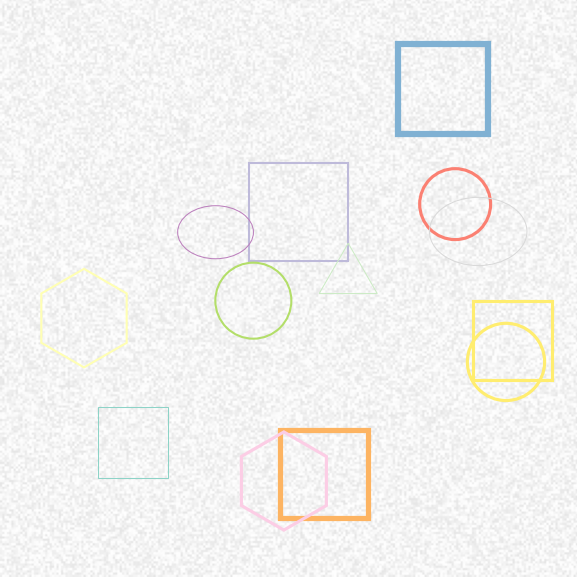[{"shape": "square", "thickness": 0.5, "radius": 0.3, "center": [0.23, 0.233]}, {"shape": "hexagon", "thickness": 1, "radius": 0.43, "center": [0.145, 0.448]}, {"shape": "square", "thickness": 1, "radius": 0.43, "center": [0.517, 0.632]}, {"shape": "circle", "thickness": 1.5, "radius": 0.31, "center": [0.788, 0.646]}, {"shape": "square", "thickness": 3, "radius": 0.39, "center": [0.767, 0.845]}, {"shape": "square", "thickness": 2.5, "radius": 0.38, "center": [0.561, 0.179]}, {"shape": "circle", "thickness": 1, "radius": 0.33, "center": [0.439, 0.478]}, {"shape": "hexagon", "thickness": 1.5, "radius": 0.42, "center": [0.492, 0.166]}, {"shape": "oval", "thickness": 0.5, "radius": 0.42, "center": [0.828, 0.598]}, {"shape": "oval", "thickness": 0.5, "radius": 0.33, "center": [0.373, 0.597]}, {"shape": "triangle", "thickness": 0.5, "radius": 0.29, "center": [0.603, 0.52]}, {"shape": "circle", "thickness": 1.5, "radius": 0.33, "center": [0.876, 0.372]}, {"shape": "square", "thickness": 1.5, "radius": 0.34, "center": [0.887, 0.409]}]